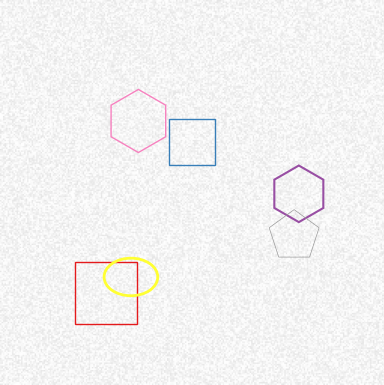[{"shape": "square", "thickness": 1, "radius": 0.4, "center": [0.276, 0.239]}, {"shape": "square", "thickness": 1, "radius": 0.3, "center": [0.499, 0.632]}, {"shape": "hexagon", "thickness": 1.5, "radius": 0.37, "center": [0.776, 0.497]}, {"shape": "oval", "thickness": 2, "radius": 0.35, "center": [0.34, 0.281]}, {"shape": "hexagon", "thickness": 1, "radius": 0.41, "center": [0.359, 0.686]}, {"shape": "pentagon", "thickness": 0.5, "radius": 0.34, "center": [0.764, 0.387]}]